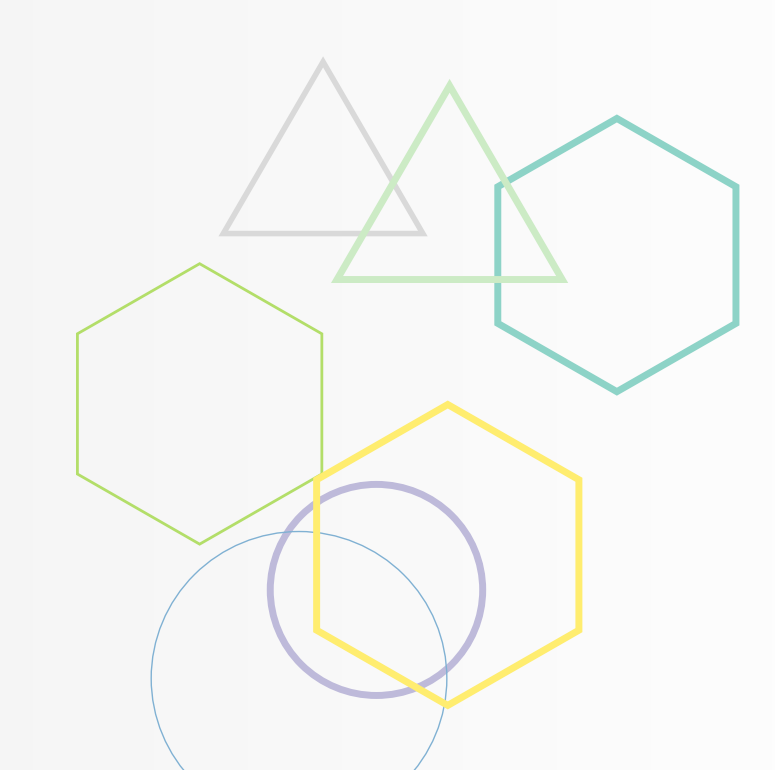[{"shape": "hexagon", "thickness": 2.5, "radius": 0.89, "center": [0.796, 0.669]}, {"shape": "circle", "thickness": 2.5, "radius": 0.69, "center": [0.486, 0.234]}, {"shape": "circle", "thickness": 0.5, "radius": 0.95, "center": [0.386, 0.119]}, {"shape": "hexagon", "thickness": 1, "radius": 0.91, "center": [0.258, 0.475]}, {"shape": "triangle", "thickness": 2, "radius": 0.74, "center": [0.417, 0.771]}, {"shape": "triangle", "thickness": 2.5, "radius": 0.84, "center": [0.58, 0.721]}, {"shape": "hexagon", "thickness": 2.5, "radius": 0.98, "center": [0.578, 0.279]}]